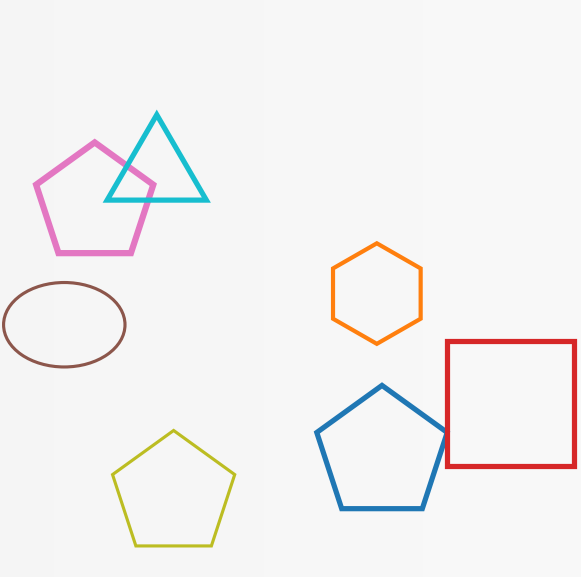[{"shape": "pentagon", "thickness": 2.5, "radius": 0.59, "center": [0.657, 0.214]}, {"shape": "hexagon", "thickness": 2, "radius": 0.44, "center": [0.648, 0.491]}, {"shape": "square", "thickness": 2.5, "radius": 0.54, "center": [0.878, 0.301]}, {"shape": "oval", "thickness": 1.5, "radius": 0.52, "center": [0.111, 0.437]}, {"shape": "pentagon", "thickness": 3, "radius": 0.53, "center": [0.163, 0.647]}, {"shape": "pentagon", "thickness": 1.5, "radius": 0.55, "center": [0.299, 0.143]}, {"shape": "triangle", "thickness": 2.5, "radius": 0.49, "center": [0.27, 0.702]}]